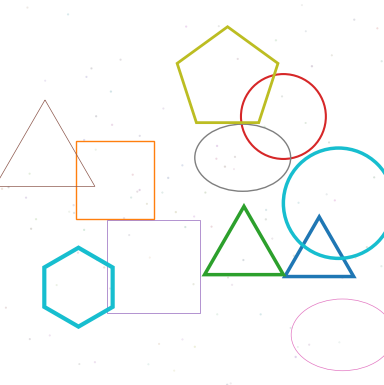[{"shape": "triangle", "thickness": 2.5, "radius": 0.52, "center": [0.829, 0.333]}, {"shape": "square", "thickness": 1, "radius": 0.5, "center": [0.3, 0.532]}, {"shape": "triangle", "thickness": 2.5, "radius": 0.59, "center": [0.634, 0.346]}, {"shape": "circle", "thickness": 1.5, "radius": 0.55, "center": [0.736, 0.697]}, {"shape": "square", "thickness": 0.5, "radius": 0.6, "center": [0.398, 0.307]}, {"shape": "triangle", "thickness": 0.5, "radius": 0.75, "center": [0.117, 0.591]}, {"shape": "oval", "thickness": 0.5, "radius": 0.67, "center": [0.889, 0.13]}, {"shape": "oval", "thickness": 1, "radius": 0.62, "center": [0.63, 0.59]}, {"shape": "pentagon", "thickness": 2, "radius": 0.69, "center": [0.591, 0.793]}, {"shape": "circle", "thickness": 2.5, "radius": 0.72, "center": [0.879, 0.472]}, {"shape": "hexagon", "thickness": 3, "radius": 0.51, "center": [0.204, 0.254]}]